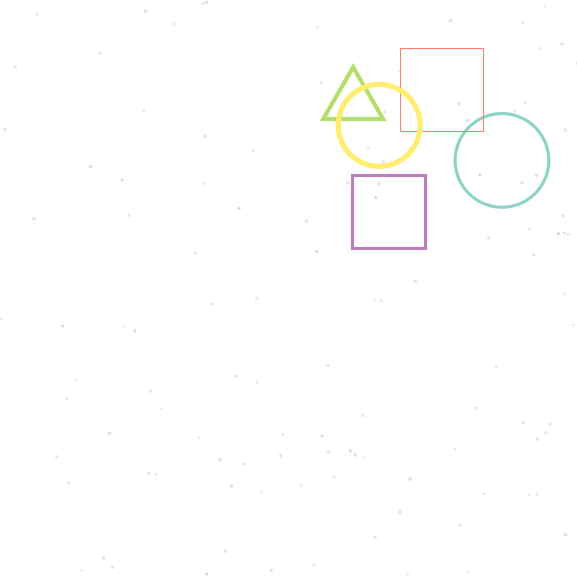[{"shape": "circle", "thickness": 1.5, "radius": 0.41, "center": [0.869, 0.721]}, {"shape": "square", "thickness": 0.5, "radius": 0.36, "center": [0.764, 0.844]}, {"shape": "triangle", "thickness": 2, "radius": 0.3, "center": [0.612, 0.823]}, {"shape": "square", "thickness": 1.5, "radius": 0.31, "center": [0.673, 0.633]}, {"shape": "circle", "thickness": 2.5, "radius": 0.35, "center": [0.657, 0.782]}]